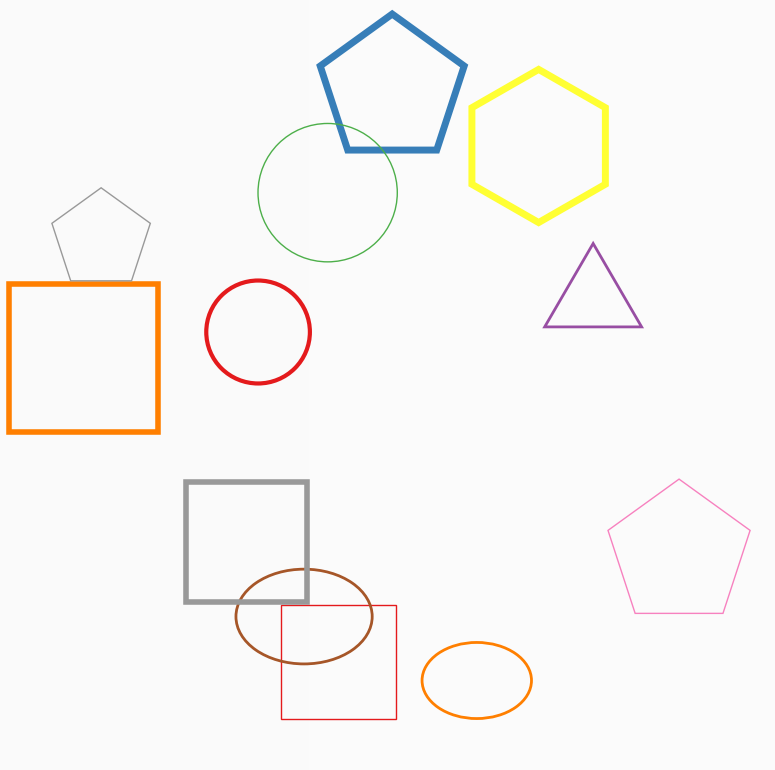[{"shape": "circle", "thickness": 1.5, "radius": 0.33, "center": [0.333, 0.569]}, {"shape": "square", "thickness": 0.5, "radius": 0.37, "center": [0.437, 0.141]}, {"shape": "pentagon", "thickness": 2.5, "radius": 0.49, "center": [0.506, 0.884]}, {"shape": "circle", "thickness": 0.5, "radius": 0.45, "center": [0.423, 0.75]}, {"shape": "triangle", "thickness": 1, "radius": 0.36, "center": [0.765, 0.612]}, {"shape": "square", "thickness": 2, "radius": 0.48, "center": [0.108, 0.535]}, {"shape": "oval", "thickness": 1, "radius": 0.35, "center": [0.615, 0.116]}, {"shape": "hexagon", "thickness": 2.5, "radius": 0.5, "center": [0.695, 0.81]}, {"shape": "oval", "thickness": 1, "radius": 0.44, "center": [0.392, 0.199]}, {"shape": "pentagon", "thickness": 0.5, "radius": 0.48, "center": [0.876, 0.281]}, {"shape": "square", "thickness": 2, "radius": 0.39, "center": [0.318, 0.296]}, {"shape": "pentagon", "thickness": 0.5, "radius": 0.33, "center": [0.13, 0.689]}]